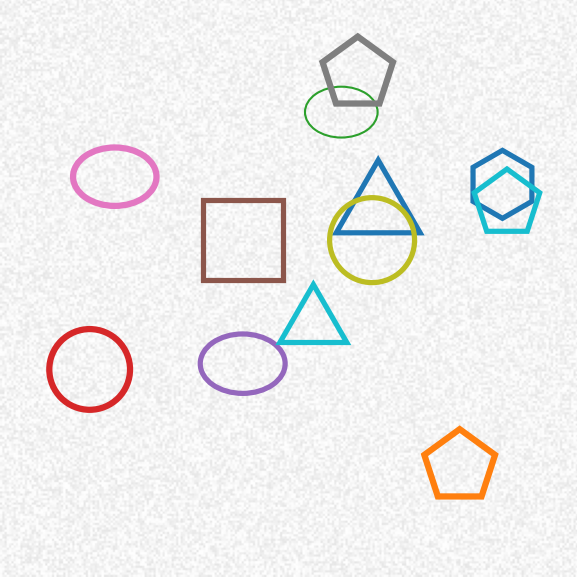[{"shape": "triangle", "thickness": 2.5, "radius": 0.42, "center": [0.655, 0.638]}, {"shape": "hexagon", "thickness": 2.5, "radius": 0.29, "center": [0.87, 0.68]}, {"shape": "pentagon", "thickness": 3, "radius": 0.32, "center": [0.796, 0.192]}, {"shape": "oval", "thickness": 1, "radius": 0.31, "center": [0.591, 0.805]}, {"shape": "circle", "thickness": 3, "radius": 0.35, "center": [0.155, 0.359]}, {"shape": "oval", "thickness": 2.5, "radius": 0.37, "center": [0.42, 0.369]}, {"shape": "square", "thickness": 2.5, "radius": 0.34, "center": [0.421, 0.584]}, {"shape": "oval", "thickness": 3, "radius": 0.36, "center": [0.199, 0.693]}, {"shape": "pentagon", "thickness": 3, "radius": 0.32, "center": [0.619, 0.872]}, {"shape": "circle", "thickness": 2.5, "radius": 0.37, "center": [0.644, 0.583]}, {"shape": "pentagon", "thickness": 2.5, "radius": 0.3, "center": [0.878, 0.647]}, {"shape": "triangle", "thickness": 2.5, "radius": 0.33, "center": [0.543, 0.44]}]